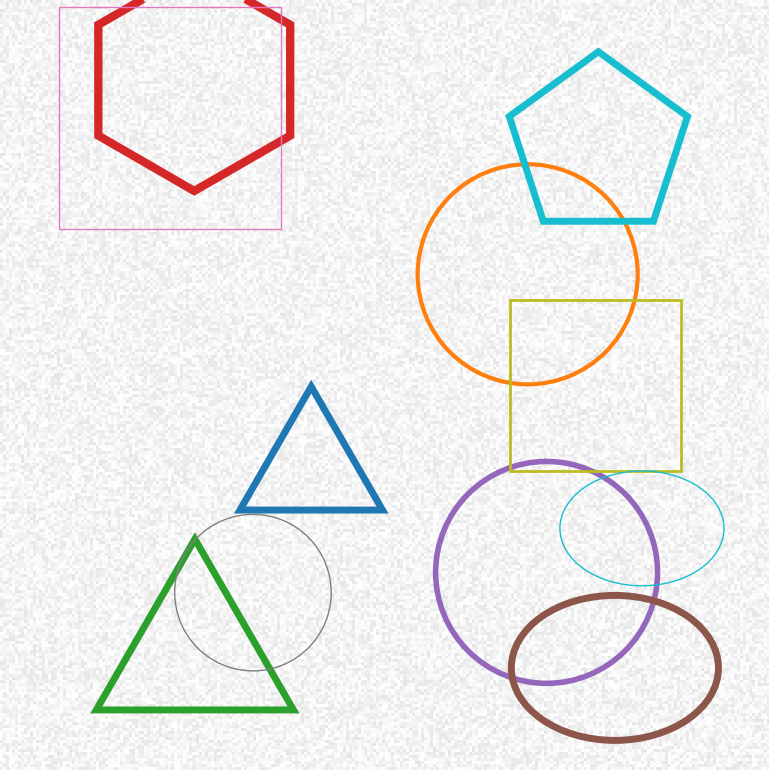[{"shape": "triangle", "thickness": 2.5, "radius": 0.53, "center": [0.404, 0.391]}, {"shape": "circle", "thickness": 1.5, "radius": 0.71, "center": [0.685, 0.644]}, {"shape": "triangle", "thickness": 2.5, "radius": 0.74, "center": [0.253, 0.152]}, {"shape": "hexagon", "thickness": 3, "radius": 0.72, "center": [0.252, 0.896]}, {"shape": "circle", "thickness": 2, "radius": 0.72, "center": [0.71, 0.257]}, {"shape": "oval", "thickness": 2.5, "radius": 0.67, "center": [0.799, 0.133]}, {"shape": "square", "thickness": 0.5, "radius": 0.72, "center": [0.221, 0.847]}, {"shape": "circle", "thickness": 0.5, "radius": 0.51, "center": [0.329, 0.23]}, {"shape": "square", "thickness": 1, "radius": 0.56, "center": [0.774, 0.5]}, {"shape": "oval", "thickness": 0.5, "radius": 0.53, "center": [0.834, 0.314]}, {"shape": "pentagon", "thickness": 2.5, "radius": 0.61, "center": [0.777, 0.811]}]